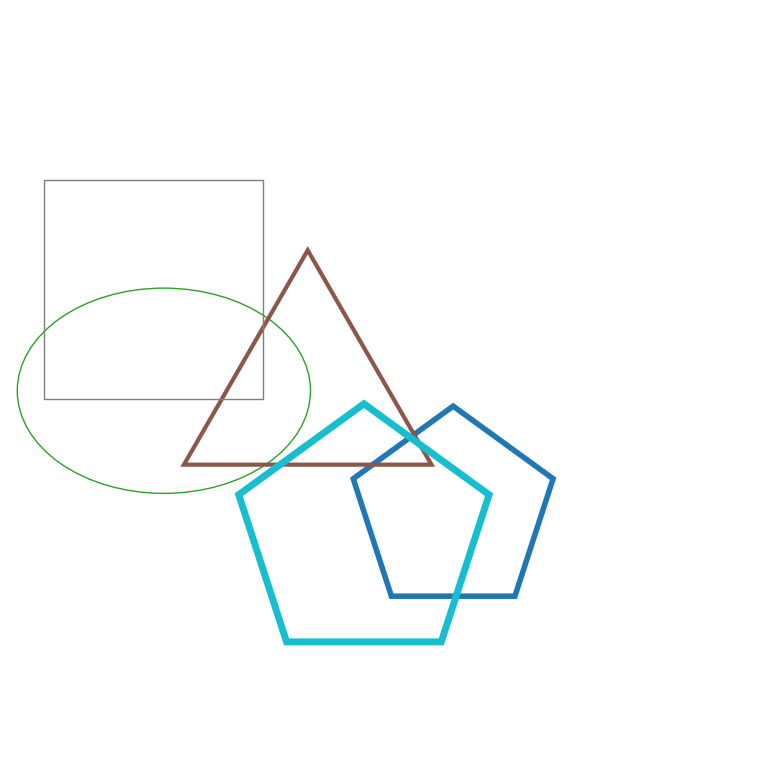[{"shape": "pentagon", "thickness": 2, "radius": 0.68, "center": [0.589, 0.336]}, {"shape": "oval", "thickness": 0.5, "radius": 0.95, "center": [0.213, 0.493]}, {"shape": "triangle", "thickness": 1.5, "radius": 0.93, "center": [0.4, 0.489]}, {"shape": "square", "thickness": 0.5, "radius": 0.71, "center": [0.2, 0.624]}, {"shape": "pentagon", "thickness": 2.5, "radius": 0.85, "center": [0.473, 0.305]}]